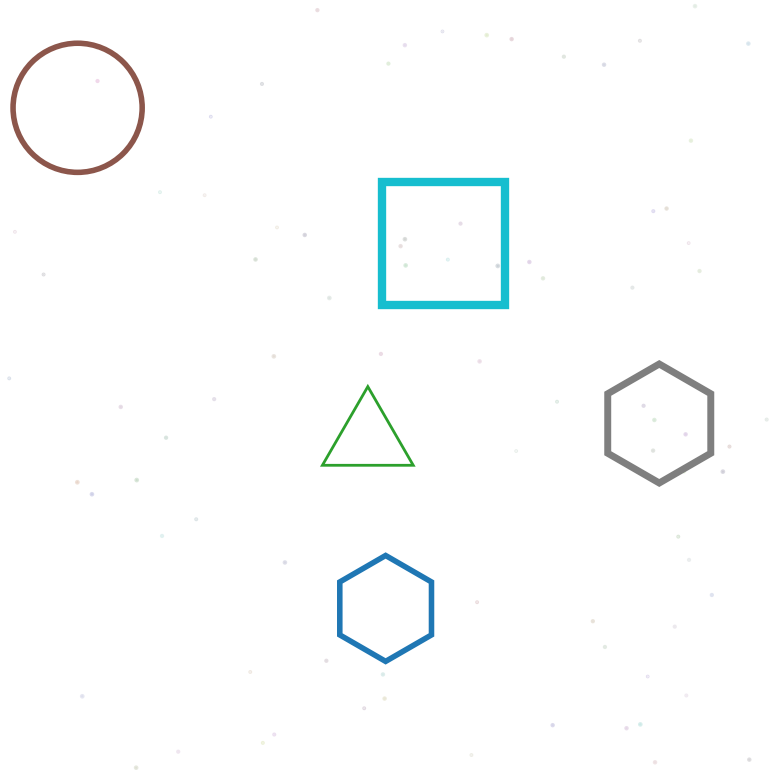[{"shape": "hexagon", "thickness": 2, "radius": 0.34, "center": [0.501, 0.21]}, {"shape": "triangle", "thickness": 1, "radius": 0.34, "center": [0.478, 0.43]}, {"shape": "circle", "thickness": 2, "radius": 0.42, "center": [0.101, 0.86]}, {"shape": "hexagon", "thickness": 2.5, "radius": 0.39, "center": [0.856, 0.45]}, {"shape": "square", "thickness": 3, "radius": 0.4, "center": [0.576, 0.684]}]